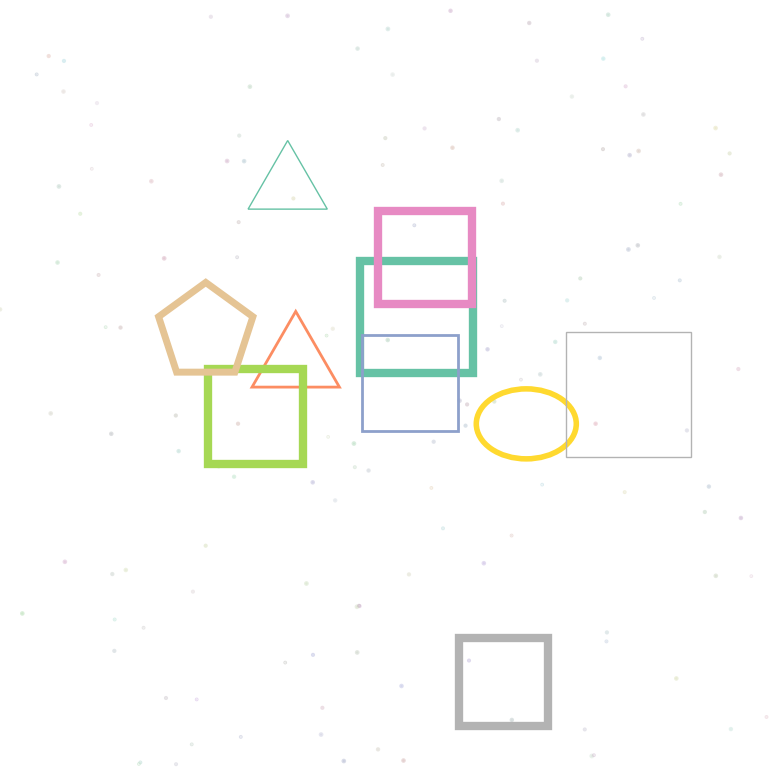[{"shape": "triangle", "thickness": 0.5, "radius": 0.3, "center": [0.374, 0.758]}, {"shape": "square", "thickness": 3, "radius": 0.36, "center": [0.541, 0.588]}, {"shape": "triangle", "thickness": 1, "radius": 0.33, "center": [0.384, 0.53]}, {"shape": "square", "thickness": 1, "radius": 0.31, "center": [0.533, 0.502]}, {"shape": "square", "thickness": 3, "radius": 0.3, "center": [0.552, 0.666]}, {"shape": "square", "thickness": 3, "radius": 0.31, "center": [0.332, 0.459]}, {"shape": "oval", "thickness": 2, "radius": 0.32, "center": [0.683, 0.45]}, {"shape": "pentagon", "thickness": 2.5, "radius": 0.32, "center": [0.267, 0.569]}, {"shape": "square", "thickness": 3, "radius": 0.29, "center": [0.654, 0.114]}, {"shape": "square", "thickness": 0.5, "radius": 0.41, "center": [0.817, 0.488]}]